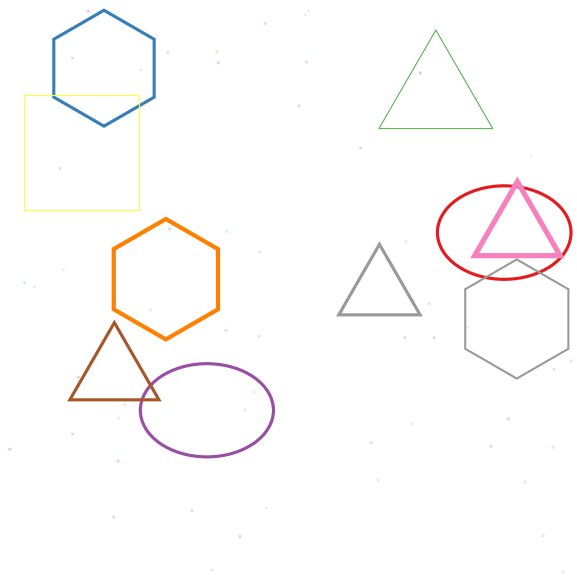[{"shape": "oval", "thickness": 1.5, "radius": 0.58, "center": [0.873, 0.596]}, {"shape": "hexagon", "thickness": 1.5, "radius": 0.5, "center": [0.18, 0.881]}, {"shape": "triangle", "thickness": 0.5, "radius": 0.57, "center": [0.755, 0.833]}, {"shape": "oval", "thickness": 1.5, "radius": 0.58, "center": [0.358, 0.289]}, {"shape": "hexagon", "thickness": 2, "radius": 0.52, "center": [0.287, 0.516]}, {"shape": "square", "thickness": 0.5, "radius": 0.5, "center": [0.141, 0.735]}, {"shape": "triangle", "thickness": 1.5, "radius": 0.45, "center": [0.198, 0.351]}, {"shape": "triangle", "thickness": 2.5, "radius": 0.43, "center": [0.896, 0.599]}, {"shape": "hexagon", "thickness": 1, "radius": 0.52, "center": [0.895, 0.447]}, {"shape": "triangle", "thickness": 1.5, "radius": 0.41, "center": [0.657, 0.495]}]